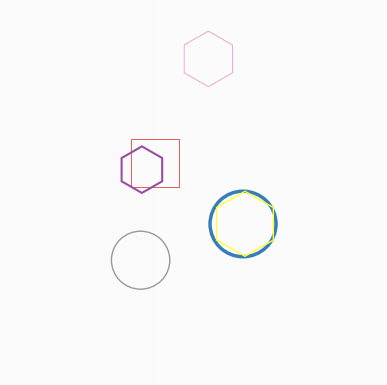[{"shape": "square", "thickness": 0.5, "radius": 0.31, "center": [0.4, 0.578]}, {"shape": "circle", "thickness": 2.5, "radius": 0.43, "center": [0.627, 0.418]}, {"shape": "hexagon", "thickness": 1.5, "radius": 0.3, "center": [0.366, 0.559]}, {"shape": "hexagon", "thickness": 1, "radius": 0.42, "center": [0.632, 0.419]}, {"shape": "hexagon", "thickness": 0.5, "radius": 0.36, "center": [0.538, 0.847]}, {"shape": "circle", "thickness": 1, "radius": 0.38, "center": [0.363, 0.324]}]